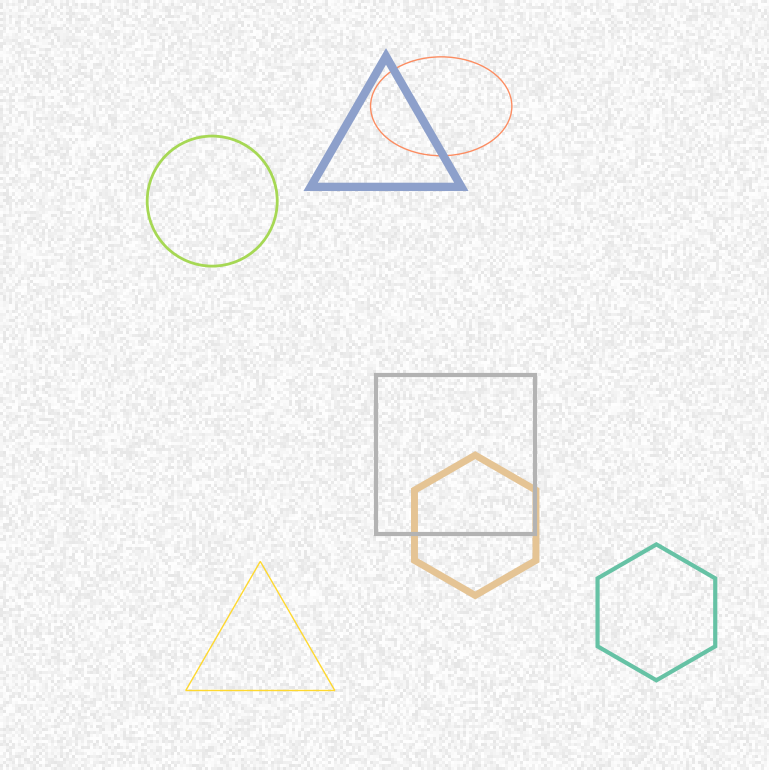[{"shape": "hexagon", "thickness": 1.5, "radius": 0.44, "center": [0.852, 0.205]}, {"shape": "oval", "thickness": 0.5, "radius": 0.46, "center": [0.573, 0.862]}, {"shape": "triangle", "thickness": 3, "radius": 0.56, "center": [0.501, 0.814]}, {"shape": "circle", "thickness": 1, "radius": 0.42, "center": [0.276, 0.739]}, {"shape": "triangle", "thickness": 0.5, "radius": 0.56, "center": [0.338, 0.159]}, {"shape": "hexagon", "thickness": 2.5, "radius": 0.46, "center": [0.617, 0.318]}, {"shape": "square", "thickness": 1.5, "radius": 0.52, "center": [0.592, 0.41]}]